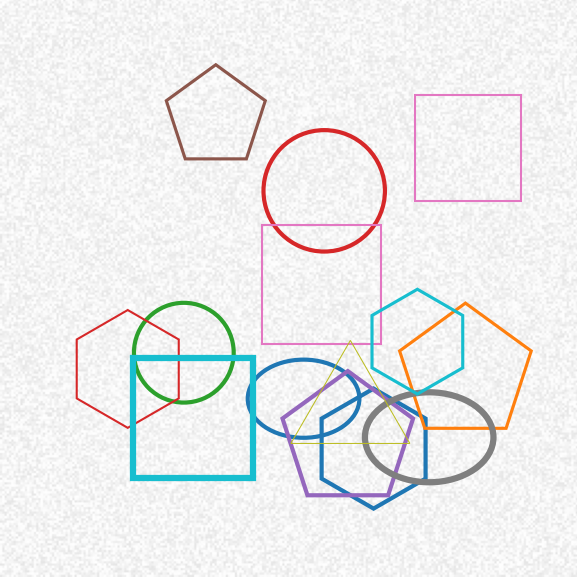[{"shape": "hexagon", "thickness": 2, "radius": 0.52, "center": [0.647, 0.222]}, {"shape": "oval", "thickness": 2, "radius": 0.48, "center": [0.526, 0.309]}, {"shape": "pentagon", "thickness": 1.5, "radius": 0.6, "center": [0.806, 0.354]}, {"shape": "circle", "thickness": 2, "radius": 0.43, "center": [0.318, 0.388]}, {"shape": "circle", "thickness": 2, "radius": 0.53, "center": [0.561, 0.669]}, {"shape": "hexagon", "thickness": 1, "radius": 0.51, "center": [0.221, 0.36]}, {"shape": "pentagon", "thickness": 2, "radius": 0.59, "center": [0.602, 0.238]}, {"shape": "pentagon", "thickness": 1.5, "radius": 0.45, "center": [0.374, 0.797]}, {"shape": "square", "thickness": 1, "radius": 0.46, "center": [0.81, 0.742]}, {"shape": "square", "thickness": 1, "radius": 0.52, "center": [0.557, 0.506]}, {"shape": "oval", "thickness": 3, "radius": 0.56, "center": [0.743, 0.242]}, {"shape": "triangle", "thickness": 0.5, "radius": 0.59, "center": [0.607, 0.291]}, {"shape": "hexagon", "thickness": 1.5, "radius": 0.45, "center": [0.723, 0.408]}, {"shape": "square", "thickness": 3, "radius": 0.52, "center": [0.334, 0.275]}]